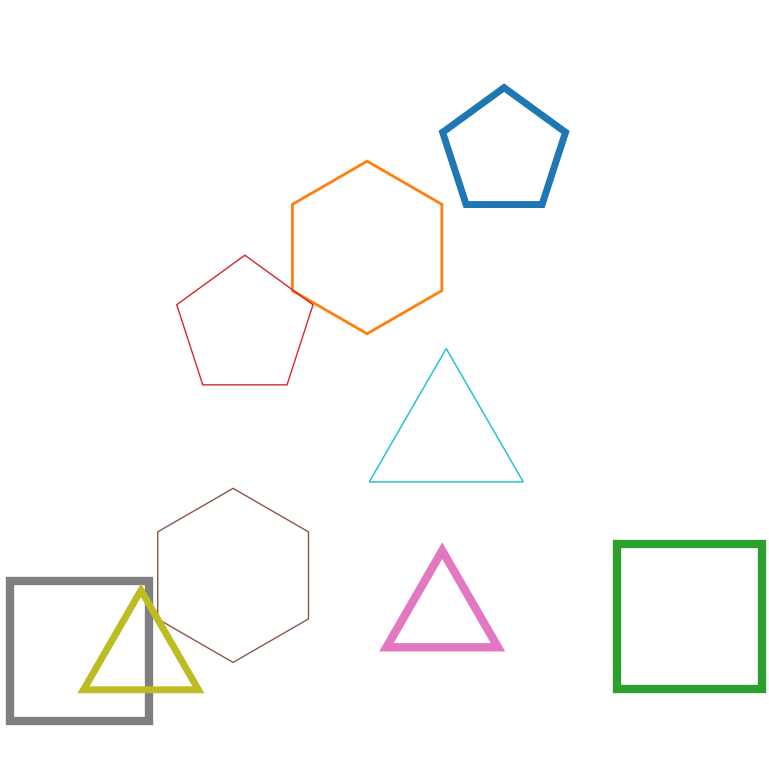[{"shape": "pentagon", "thickness": 2.5, "radius": 0.42, "center": [0.655, 0.802]}, {"shape": "hexagon", "thickness": 1, "radius": 0.56, "center": [0.477, 0.679]}, {"shape": "square", "thickness": 3, "radius": 0.47, "center": [0.895, 0.199]}, {"shape": "pentagon", "thickness": 0.5, "radius": 0.47, "center": [0.318, 0.575]}, {"shape": "hexagon", "thickness": 0.5, "radius": 0.57, "center": [0.303, 0.253]}, {"shape": "triangle", "thickness": 3, "radius": 0.42, "center": [0.574, 0.201]}, {"shape": "square", "thickness": 3, "radius": 0.45, "center": [0.103, 0.155]}, {"shape": "triangle", "thickness": 2.5, "radius": 0.43, "center": [0.183, 0.147]}, {"shape": "triangle", "thickness": 0.5, "radius": 0.58, "center": [0.58, 0.432]}]